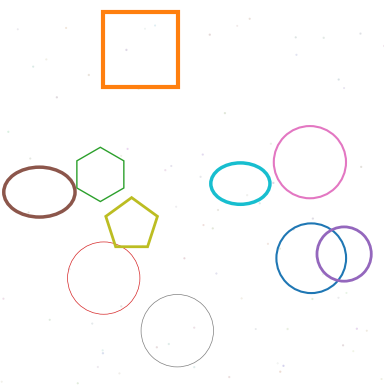[{"shape": "circle", "thickness": 1.5, "radius": 0.45, "center": [0.808, 0.329]}, {"shape": "square", "thickness": 3, "radius": 0.49, "center": [0.365, 0.872]}, {"shape": "hexagon", "thickness": 1, "radius": 0.35, "center": [0.261, 0.547]}, {"shape": "circle", "thickness": 0.5, "radius": 0.47, "center": [0.269, 0.278]}, {"shape": "circle", "thickness": 2, "radius": 0.35, "center": [0.894, 0.34]}, {"shape": "oval", "thickness": 2.5, "radius": 0.46, "center": [0.102, 0.501]}, {"shape": "circle", "thickness": 1.5, "radius": 0.47, "center": [0.805, 0.579]}, {"shape": "circle", "thickness": 0.5, "radius": 0.47, "center": [0.461, 0.141]}, {"shape": "pentagon", "thickness": 2, "radius": 0.35, "center": [0.342, 0.416]}, {"shape": "oval", "thickness": 2.5, "radius": 0.38, "center": [0.624, 0.523]}]